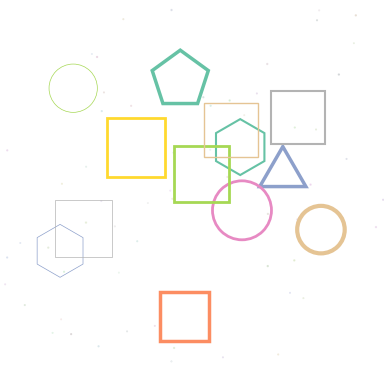[{"shape": "pentagon", "thickness": 2.5, "radius": 0.38, "center": [0.468, 0.793]}, {"shape": "hexagon", "thickness": 1.5, "radius": 0.36, "center": [0.624, 0.618]}, {"shape": "square", "thickness": 2.5, "radius": 0.32, "center": [0.479, 0.178]}, {"shape": "triangle", "thickness": 2.5, "radius": 0.35, "center": [0.735, 0.55]}, {"shape": "hexagon", "thickness": 0.5, "radius": 0.34, "center": [0.156, 0.348]}, {"shape": "circle", "thickness": 2, "radius": 0.38, "center": [0.629, 0.454]}, {"shape": "square", "thickness": 2, "radius": 0.36, "center": [0.523, 0.549]}, {"shape": "circle", "thickness": 0.5, "radius": 0.31, "center": [0.19, 0.771]}, {"shape": "square", "thickness": 2, "radius": 0.38, "center": [0.354, 0.617]}, {"shape": "square", "thickness": 1, "radius": 0.35, "center": [0.6, 0.662]}, {"shape": "circle", "thickness": 3, "radius": 0.31, "center": [0.834, 0.404]}, {"shape": "square", "thickness": 1.5, "radius": 0.35, "center": [0.774, 0.695]}, {"shape": "square", "thickness": 0.5, "radius": 0.37, "center": [0.217, 0.407]}]